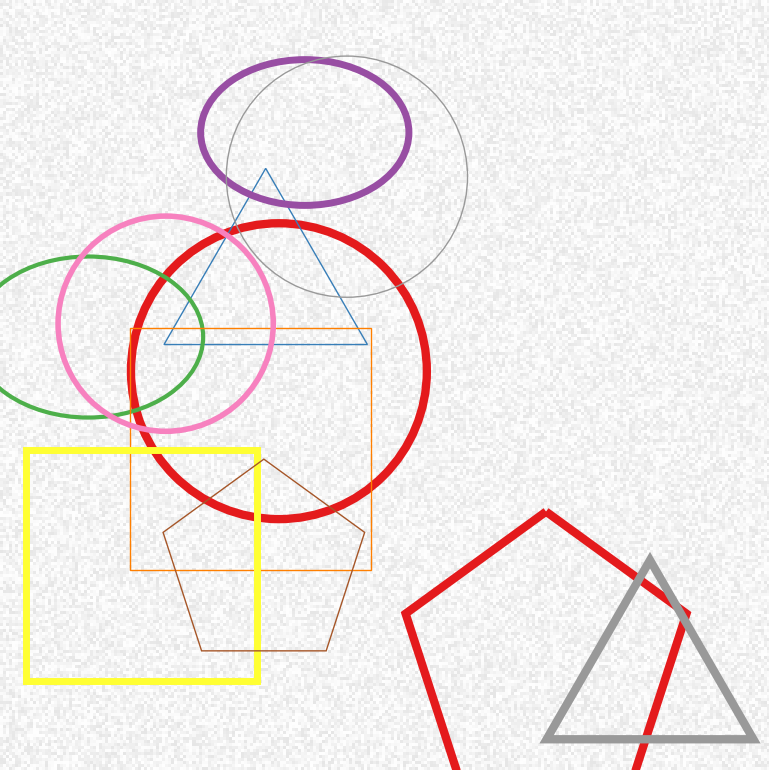[{"shape": "pentagon", "thickness": 3, "radius": 0.96, "center": [0.709, 0.144]}, {"shape": "circle", "thickness": 3, "radius": 0.96, "center": [0.362, 0.518]}, {"shape": "triangle", "thickness": 0.5, "radius": 0.76, "center": [0.345, 0.629]}, {"shape": "oval", "thickness": 1.5, "radius": 0.75, "center": [0.114, 0.562]}, {"shape": "oval", "thickness": 2.5, "radius": 0.68, "center": [0.396, 0.828]}, {"shape": "square", "thickness": 0.5, "radius": 0.79, "center": [0.325, 0.417]}, {"shape": "square", "thickness": 2.5, "radius": 0.75, "center": [0.184, 0.265]}, {"shape": "pentagon", "thickness": 0.5, "radius": 0.69, "center": [0.343, 0.266]}, {"shape": "circle", "thickness": 2, "radius": 0.7, "center": [0.215, 0.58]}, {"shape": "triangle", "thickness": 3, "radius": 0.78, "center": [0.844, 0.117]}, {"shape": "circle", "thickness": 0.5, "radius": 0.78, "center": [0.451, 0.771]}]